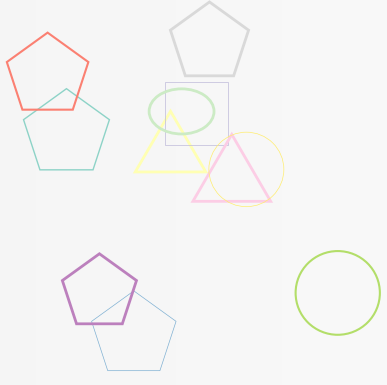[{"shape": "pentagon", "thickness": 1, "radius": 0.58, "center": [0.172, 0.653]}, {"shape": "triangle", "thickness": 2, "radius": 0.53, "center": [0.44, 0.606]}, {"shape": "square", "thickness": 0.5, "radius": 0.41, "center": [0.506, 0.704]}, {"shape": "pentagon", "thickness": 1.5, "radius": 0.55, "center": [0.123, 0.805]}, {"shape": "pentagon", "thickness": 0.5, "radius": 0.57, "center": [0.345, 0.13]}, {"shape": "circle", "thickness": 1.5, "radius": 0.54, "center": [0.872, 0.239]}, {"shape": "triangle", "thickness": 2, "radius": 0.58, "center": [0.598, 0.535]}, {"shape": "pentagon", "thickness": 2, "radius": 0.53, "center": [0.541, 0.889]}, {"shape": "pentagon", "thickness": 2, "radius": 0.5, "center": [0.257, 0.24]}, {"shape": "oval", "thickness": 2, "radius": 0.42, "center": [0.469, 0.711]}, {"shape": "circle", "thickness": 0.5, "radius": 0.48, "center": [0.636, 0.56]}]